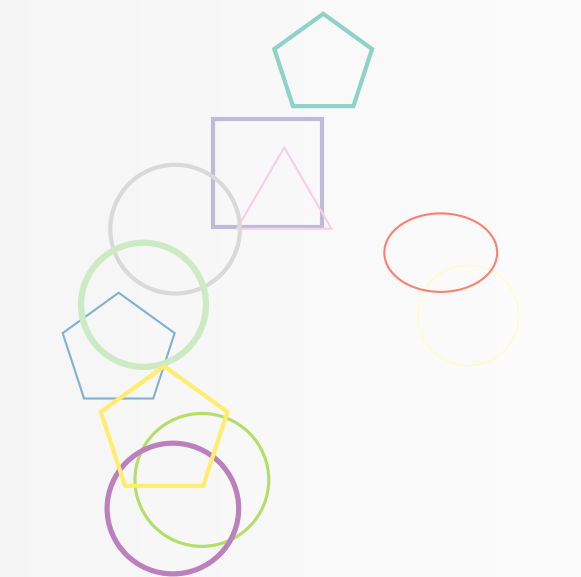[{"shape": "pentagon", "thickness": 2, "radius": 0.44, "center": [0.556, 0.887]}, {"shape": "circle", "thickness": 0.5, "radius": 0.43, "center": [0.806, 0.453]}, {"shape": "square", "thickness": 2, "radius": 0.46, "center": [0.46, 0.699]}, {"shape": "oval", "thickness": 1, "radius": 0.49, "center": [0.758, 0.562]}, {"shape": "pentagon", "thickness": 1, "radius": 0.51, "center": [0.204, 0.391]}, {"shape": "circle", "thickness": 1.5, "radius": 0.58, "center": [0.347, 0.168]}, {"shape": "triangle", "thickness": 1, "radius": 0.47, "center": [0.489, 0.65]}, {"shape": "circle", "thickness": 2, "radius": 0.56, "center": [0.301, 0.602]}, {"shape": "circle", "thickness": 2.5, "radius": 0.57, "center": [0.297, 0.119]}, {"shape": "circle", "thickness": 3, "radius": 0.54, "center": [0.247, 0.471]}, {"shape": "pentagon", "thickness": 2, "radius": 0.57, "center": [0.282, 0.251]}]